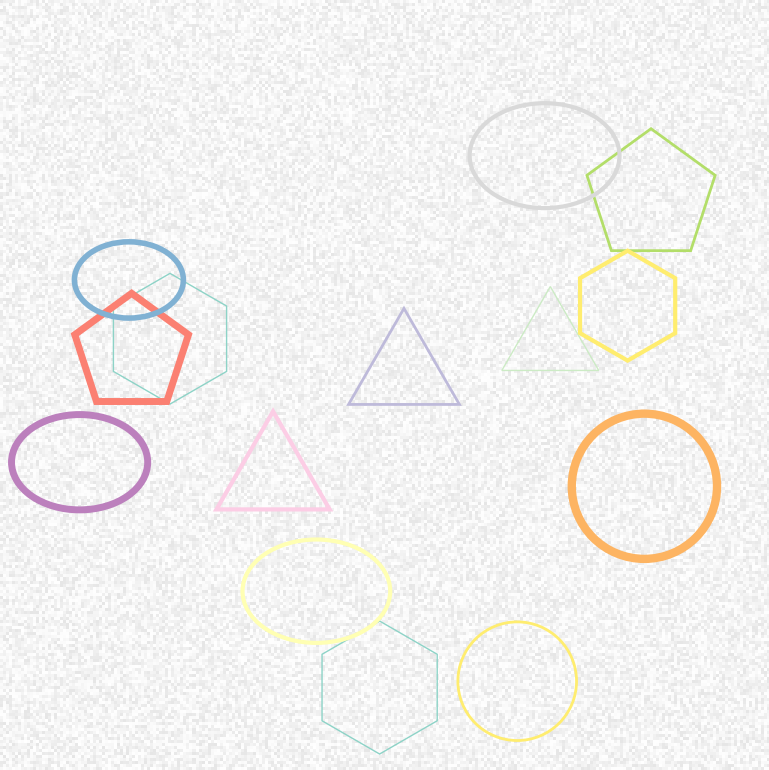[{"shape": "hexagon", "thickness": 0.5, "radius": 0.43, "center": [0.493, 0.107]}, {"shape": "hexagon", "thickness": 0.5, "radius": 0.42, "center": [0.221, 0.56]}, {"shape": "oval", "thickness": 1.5, "radius": 0.48, "center": [0.411, 0.232]}, {"shape": "triangle", "thickness": 1, "radius": 0.42, "center": [0.525, 0.516]}, {"shape": "pentagon", "thickness": 2.5, "radius": 0.39, "center": [0.171, 0.541]}, {"shape": "oval", "thickness": 2, "radius": 0.35, "center": [0.167, 0.636]}, {"shape": "circle", "thickness": 3, "radius": 0.47, "center": [0.837, 0.368]}, {"shape": "pentagon", "thickness": 1, "radius": 0.44, "center": [0.846, 0.745]}, {"shape": "triangle", "thickness": 1.5, "radius": 0.42, "center": [0.355, 0.381]}, {"shape": "oval", "thickness": 1.5, "radius": 0.49, "center": [0.707, 0.798]}, {"shape": "oval", "thickness": 2.5, "radius": 0.44, "center": [0.103, 0.4]}, {"shape": "triangle", "thickness": 0.5, "radius": 0.36, "center": [0.715, 0.555]}, {"shape": "hexagon", "thickness": 1.5, "radius": 0.36, "center": [0.815, 0.603]}, {"shape": "circle", "thickness": 1, "radius": 0.39, "center": [0.672, 0.115]}]